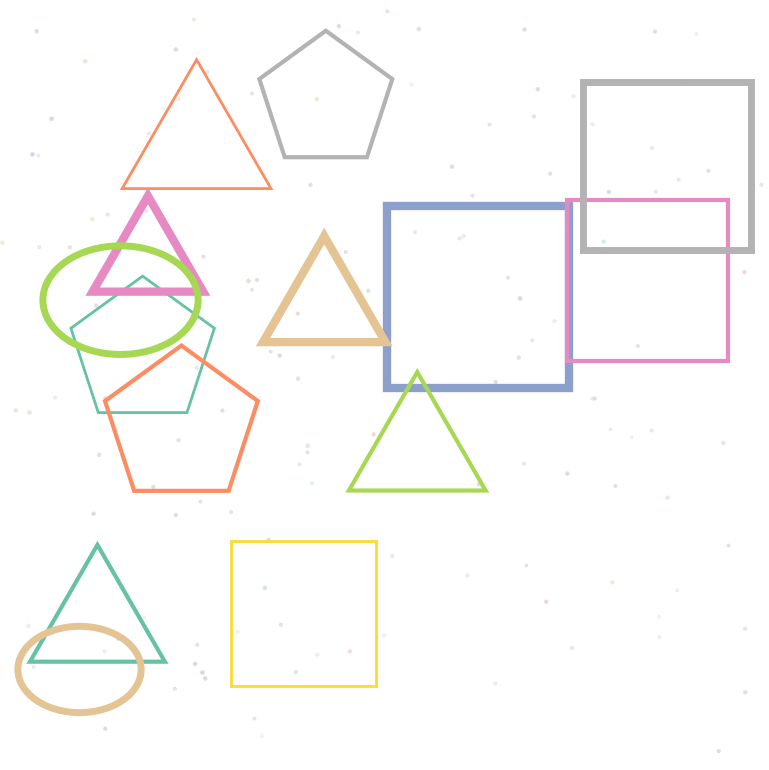[{"shape": "pentagon", "thickness": 1, "radius": 0.49, "center": [0.185, 0.543]}, {"shape": "triangle", "thickness": 1.5, "radius": 0.51, "center": [0.127, 0.191]}, {"shape": "triangle", "thickness": 1, "radius": 0.56, "center": [0.255, 0.811]}, {"shape": "pentagon", "thickness": 1.5, "radius": 0.52, "center": [0.236, 0.447]}, {"shape": "square", "thickness": 3, "radius": 0.59, "center": [0.621, 0.614]}, {"shape": "square", "thickness": 1.5, "radius": 0.52, "center": [0.841, 0.636]}, {"shape": "triangle", "thickness": 3, "radius": 0.41, "center": [0.192, 0.663]}, {"shape": "oval", "thickness": 2.5, "radius": 0.5, "center": [0.157, 0.61]}, {"shape": "triangle", "thickness": 1.5, "radius": 0.51, "center": [0.542, 0.414]}, {"shape": "square", "thickness": 1, "radius": 0.47, "center": [0.394, 0.203]}, {"shape": "oval", "thickness": 2.5, "radius": 0.4, "center": [0.103, 0.131]}, {"shape": "triangle", "thickness": 3, "radius": 0.46, "center": [0.421, 0.602]}, {"shape": "pentagon", "thickness": 1.5, "radius": 0.45, "center": [0.423, 0.869]}, {"shape": "square", "thickness": 2.5, "radius": 0.55, "center": [0.866, 0.785]}]